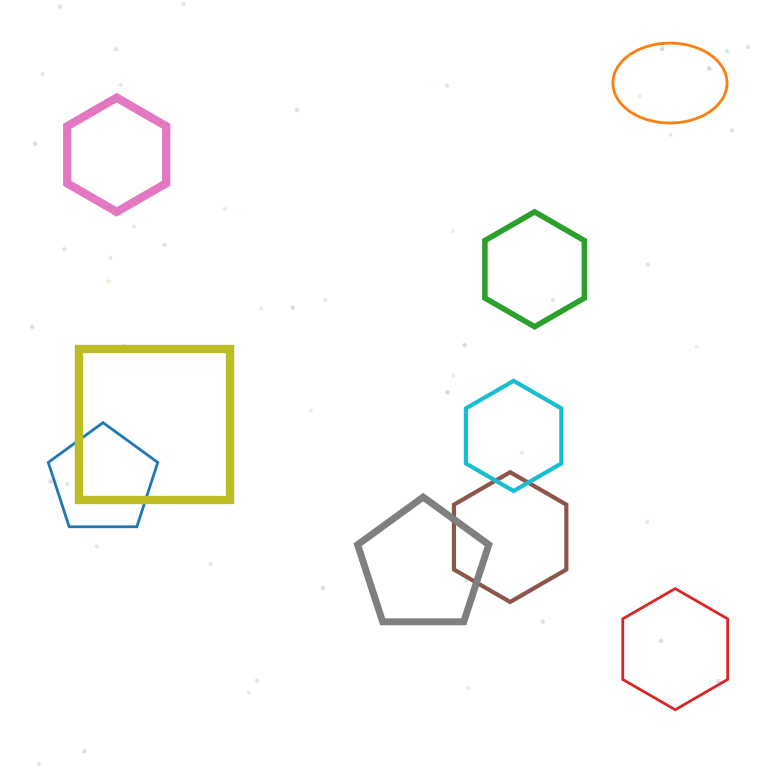[{"shape": "pentagon", "thickness": 1, "radius": 0.37, "center": [0.134, 0.376]}, {"shape": "oval", "thickness": 1, "radius": 0.37, "center": [0.87, 0.892]}, {"shape": "hexagon", "thickness": 2, "radius": 0.37, "center": [0.694, 0.65]}, {"shape": "hexagon", "thickness": 1, "radius": 0.39, "center": [0.877, 0.157]}, {"shape": "hexagon", "thickness": 1.5, "radius": 0.42, "center": [0.663, 0.302]}, {"shape": "hexagon", "thickness": 3, "radius": 0.37, "center": [0.152, 0.799]}, {"shape": "pentagon", "thickness": 2.5, "radius": 0.45, "center": [0.55, 0.265]}, {"shape": "square", "thickness": 3, "radius": 0.49, "center": [0.2, 0.449]}, {"shape": "hexagon", "thickness": 1.5, "radius": 0.36, "center": [0.667, 0.434]}]